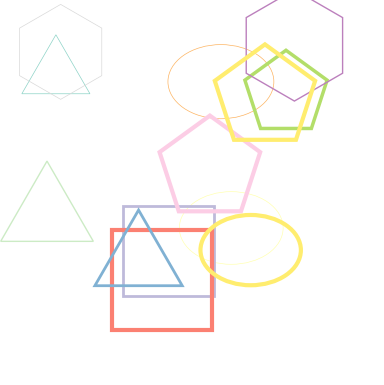[{"shape": "triangle", "thickness": 0.5, "radius": 0.51, "center": [0.145, 0.808]}, {"shape": "oval", "thickness": 0.5, "radius": 0.67, "center": [0.601, 0.408]}, {"shape": "square", "thickness": 2, "radius": 0.59, "center": [0.438, 0.348]}, {"shape": "square", "thickness": 3, "radius": 0.65, "center": [0.42, 0.273]}, {"shape": "triangle", "thickness": 2, "radius": 0.66, "center": [0.36, 0.323]}, {"shape": "oval", "thickness": 0.5, "radius": 0.69, "center": [0.574, 0.788]}, {"shape": "pentagon", "thickness": 2.5, "radius": 0.56, "center": [0.743, 0.757]}, {"shape": "pentagon", "thickness": 3, "radius": 0.69, "center": [0.545, 0.562]}, {"shape": "hexagon", "thickness": 0.5, "radius": 0.62, "center": [0.158, 0.865]}, {"shape": "hexagon", "thickness": 1, "radius": 0.72, "center": [0.765, 0.882]}, {"shape": "triangle", "thickness": 1, "radius": 0.69, "center": [0.122, 0.443]}, {"shape": "pentagon", "thickness": 3, "radius": 0.69, "center": [0.688, 0.748]}, {"shape": "oval", "thickness": 3, "radius": 0.65, "center": [0.651, 0.35]}]